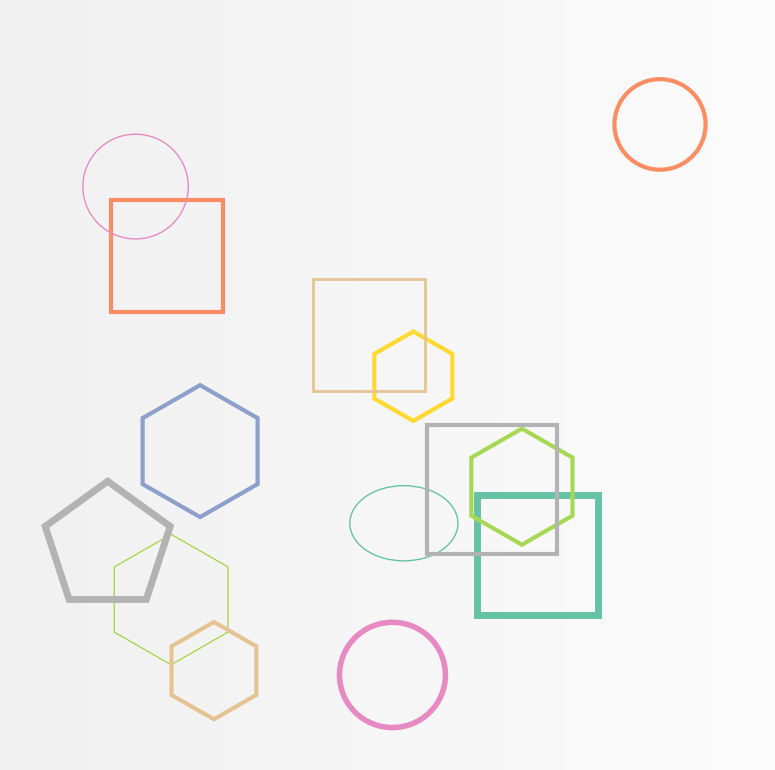[{"shape": "square", "thickness": 2.5, "radius": 0.39, "center": [0.694, 0.279]}, {"shape": "oval", "thickness": 0.5, "radius": 0.35, "center": [0.521, 0.32]}, {"shape": "circle", "thickness": 1.5, "radius": 0.29, "center": [0.852, 0.838]}, {"shape": "square", "thickness": 1.5, "radius": 0.36, "center": [0.215, 0.667]}, {"shape": "hexagon", "thickness": 1.5, "radius": 0.43, "center": [0.258, 0.414]}, {"shape": "circle", "thickness": 0.5, "radius": 0.34, "center": [0.175, 0.758]}, {"shape": "circle", "thickness": 2, "radius": 0.34, "center": [0.506, 0.123]}, {"shape": "hexagon", "thickness": 1.5, "radius": 0.38, "center": [0.673, 0.368]}, {"shape": "hexagon", "thickness": 0.5, "radius": 0.42, "center": [0.221, 0.221]}, {"shape": "hexagon", "thickness": 1.5, "radius": 0.29, "center": [0.533, 0.511]}, {"shape": "hexagon", "thickness": 1.5, "radius": 0.32, "center": [0.276, 0.129]}, {"shape": "square", "thickness": 1, "radius": 0.36, "center": [0.476, 0.565]}, {"shape": "square", "thickness": 1.5, "radius": 0.42, "center": [0.635, 0.364]}, {"shape": "pentagon", "thickness": 2.5, "radius": 0.42, "center": [0.139, 0.29]}]